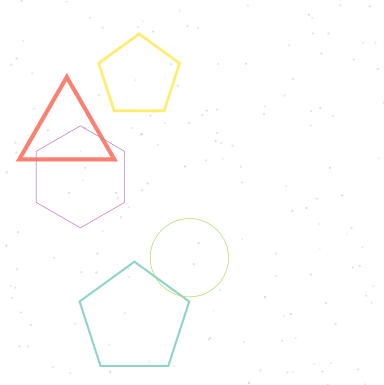[{"shape": "pentagon", "thickness": 1.5, "radius": 0.75, "center": [0.349, 0.171]}, {"shape": "triangle", "thickness": 3, "radius": 0.71, "center": [0.173, 0.657]}, {"shape": "circle", "thickness": 0.5, "radius": 0.51, "center": [0.492, 0.331]}, {"shape": "hexagon", "thickness": 0.5, "radius": 0.66, "center": [0.209, 0.541]}, {"shape": "pentagon", "thickness": 2, "radius": 0.55, "center": [0.361, 0.802]}]